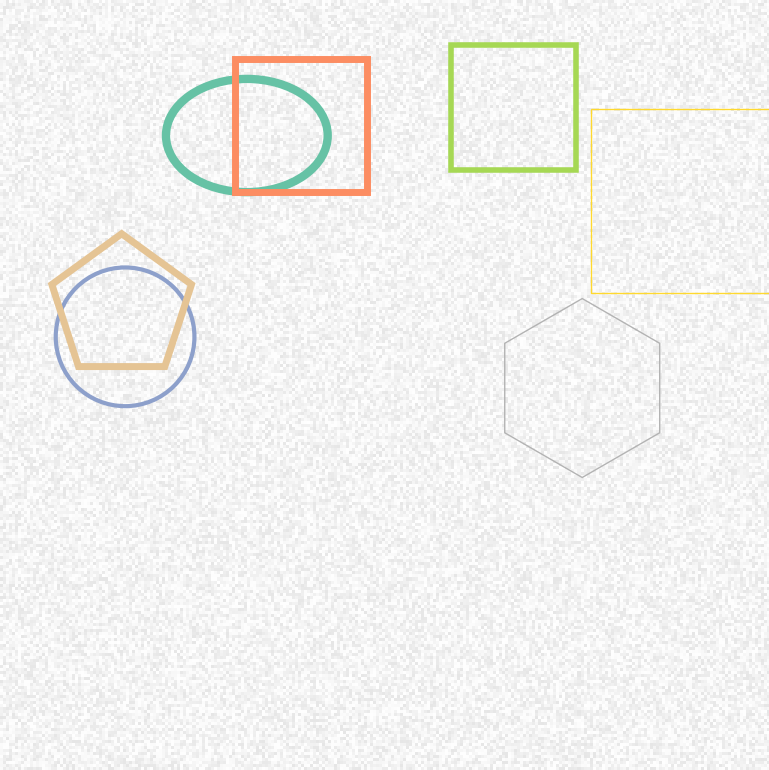[{"shape": "oval", "thickness": 3, "radius": 0.53, "center": [0.321, 0.824]}, {"shape": "square", "thickness": 2.5, "radius": 0.43, "center": [0.391, 0.837]}, {"shape": "circle", "thickness": 1.5, "radius": 0.45, "center": [0.162, 0.563]}, {"shape": "square", "thickness": 2, "radius": 0.41, "center": [0.667, 0.86]}, {"shape": "square", "thickness": 0.5, "radius": 0.6, "center": [0.886, 0.739]}, {"shape": "pentagon", "thickness": 2.5, "radius": 0.48, "center": [0.158, 0.601]}, {"shape": "hexagon", "thickness": 0.5, "radius": 0.58, "center": [0.756, 0.496]}]